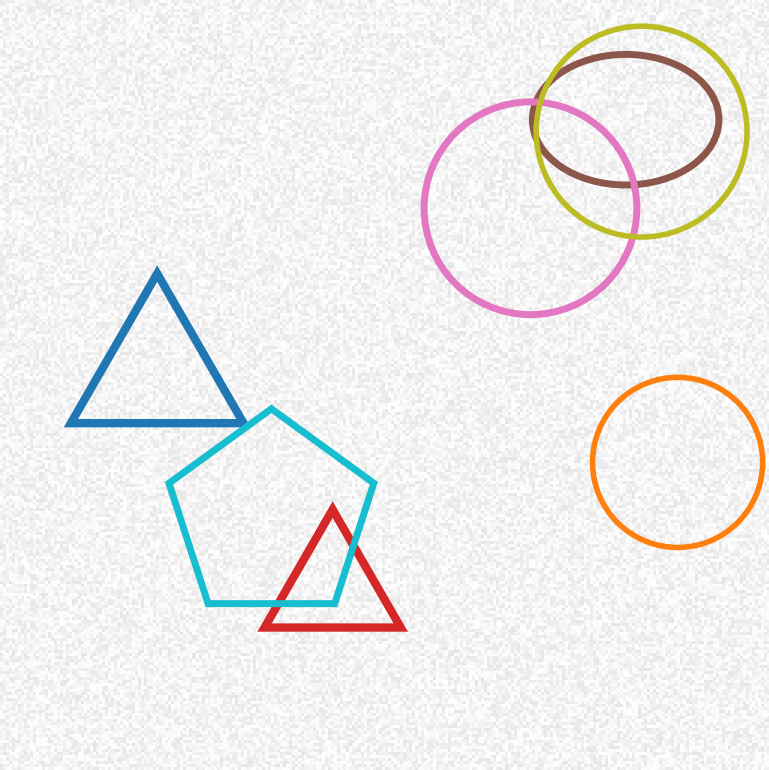[{"shape": "triangle", "thickness": 3, "radius": 0.65, "center": [0.204, 0.515]}, {"shape": "circle", "thickness": 2, "radius": 0.55, "center": [0.88, 0.399]}, {"shape": "triangle", "thickness": 3, "radius": 0.51, "center": [0.432, 0.236]}, {"shape": "oval", "thickness": 2.5, "radius": 0.61, "center": [0.813, 0.845]}, {"shape": "circle", "thickness": 2.5, "radius": 0.69, "center": [0.689, 0.73]}, {"shape": "circle", "thickness": 2, "radius": 0.68, "center": [0.833, 0.829]}, {"shape": "pentagon", "thickness": 2.5, "radius": 0.7, "center": [0.352, 0.329]}]